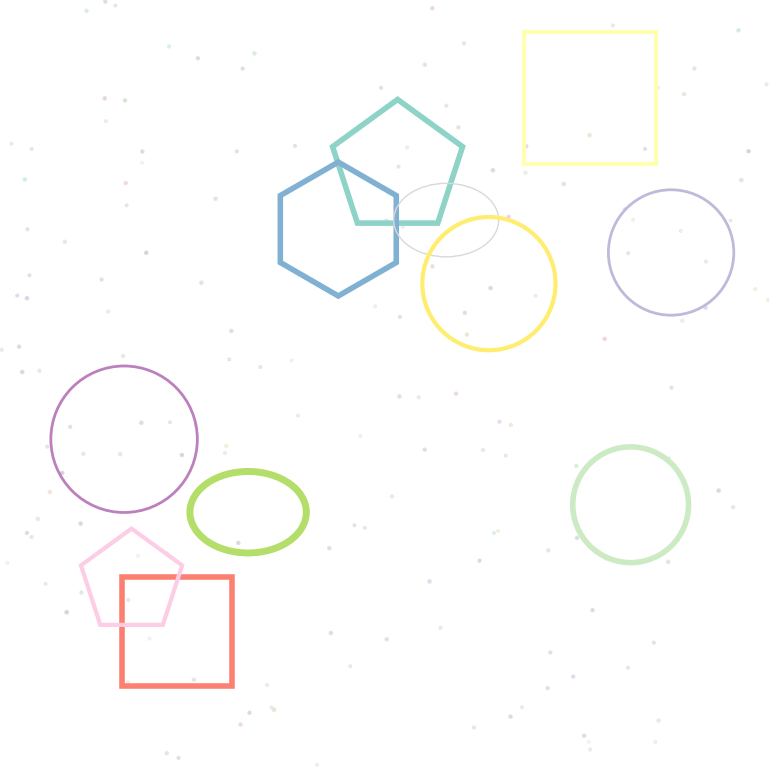[{"shape": "pentagon", "thickness": 2, "radius": 0.44, "center": [0.516, 0.782]}, {"shape": "square", "thickness": 1.5, "radius": 0.43, "center": [0.766, 0.873]}, {"shape": "circle", "thickness": 1, "radius": 0.41, "center": [0.872, 0.672]}, {"shape": "square", "thickness": 2, "radius": 0.35, "center": [0.23, 0.18]}, {"shape": "hexagon", "thickness": 2, "radius": 0.43, "center": [0.439, 0.703]}, {"shape": "oval", "thickness": 2.5, "radius": 0.38, "center": [0.322, 0.335]}, {"shape": "pentagon", "thickness": 1.5, "radius": 0.35, "center": [0.171, 0.244]}, {"shape": "oval", "thickness": 0.5, "radius": 0.34, "center": [0.579, 0.714]}, {"shape": "circle", "thickness": 1, "radius": 0.48, "center": [0.161, 0.43]}, {"shape": "circle", "thickness": 2, "radius": 0.38, "center": [0.819, 0.345]}, {"shape": "circle", "thickness": 1.5, "radius": 0.43, "center": [0.635, 0.632]}]